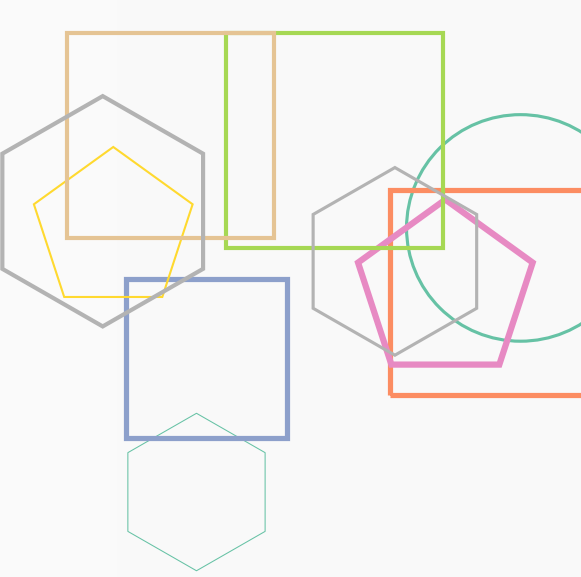[{"shape": "hexagon", "thickness": 0.5, "radius": 0.68, "center": [0.338, 0.147]}, {"shape": "circle", "thickness": 1.5, "radius": 0.98, "center": [0.896, 0.604]}, {"shape": "square", "thickness": 2.5, "radius": 0.89, "center": [0.849, 0.493]}, {"shape": "square", "thickness": 2.5, "radius": 0.69, "center": [0.355, 0.378]}, {"shape": "pentagon", "thickness": 3, "radius": 0.79, "center": [0.766, 0.496]}, {"shape": "square", "thickness": 2, "radius": 0.93, "center": [0.575, 0.757]}, {"shape": "pentagon", "thickness": 1, "radius": 0.72, "center": [0.195, 0.601]}, {"shape": "square", "thickness": 2, "radius": 0.89, "center": [0.294, 0.765]}, {"shape": "hexagon", "thickness": 1.5, "radius": 0.81, "center": [0.679, 0.547]}, {"shape": "hexagon", "thickness": 2, "radius": 1.0, "center": [0.177, 0.633]}]